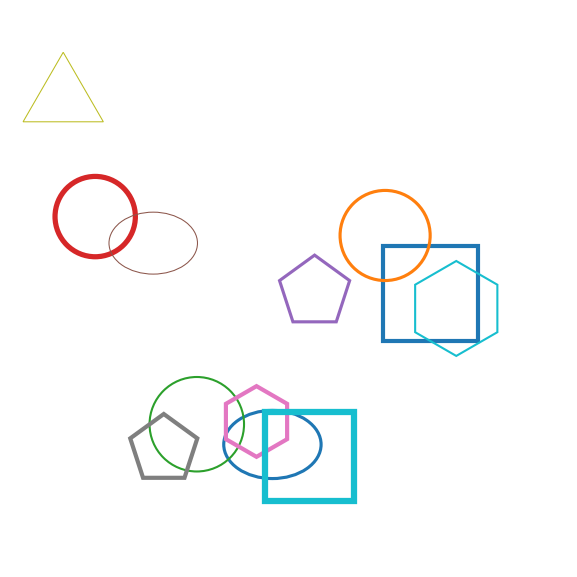[{"shape": "square", "thickness": 2, "radius": 0.41, "center": [0.745, 0.492]}, {"shape": "oval", "thickness": 1.5, "radius": 0.42, "center": [0.472, 0.229]}, {"shape": "circle", "thickness": 1.5, "radius": 0.39, "center": [0.667, 0.591]}, {"shape": "circle", "thickness": 1, "radius": 0.41, "center": [0.341, 0.265]}, {"shape": "circle", "thickness": 2.5, "radius": 0.35, "center": [0.165, 0.624]}, {"shape": "pentagon", "thickness": 1.5, "radius": 0.32, "center": [0.545, 0.494]}, {"shape": "oval", "thickness": 0.5, "radius": 0.38, "center": [0.265, 0.578]}, {"shape": "hexagon", "thickness": 2, "radius": 0.31, "center": [0.444, 0.269]}, {"shape": "pentagon", "thickness": 2, "radius": 0.31, "center": [0.284, 0.221]}, {"shape": "triangle", "thickness": 0.5, "radius": 0.4, "center": [0.109, 0.828]}, {"shape": "square", "thickness": 3, "radius": 0.38, "center": [0.535, 0.209]}, {"shape": "hexagon", "thickness": 1, "radius": 0.41, "center": [0.79, 0.465]}]